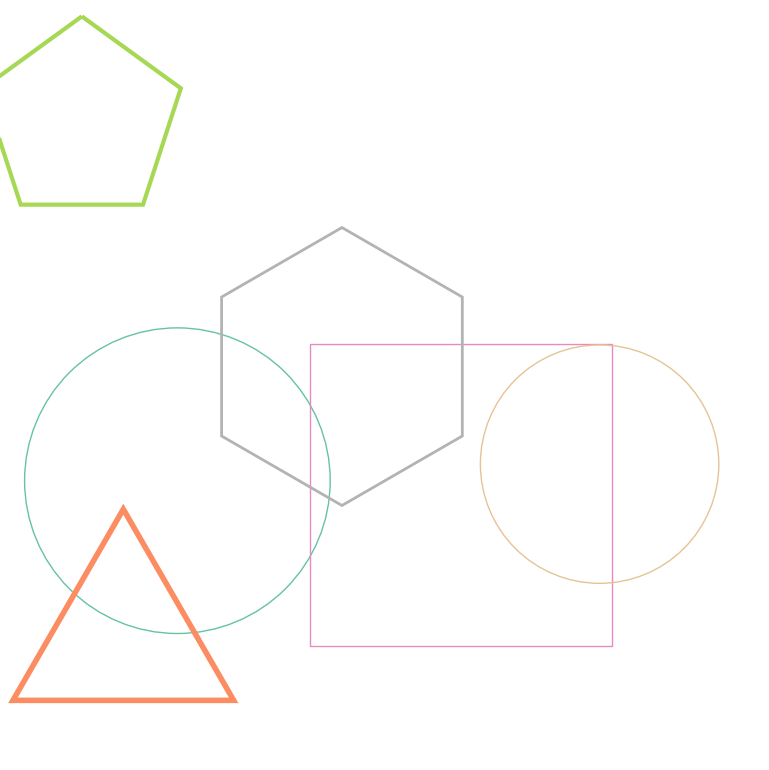[{"shape": "circle", "thickness": 0.5, "radius": 0.99, "center": [0.23, 0.376]}, {"shape": "triangle", "thickness": 2, "radius": 0.83, "center": [0.16, 0.173]}, {"shape": "square", "thickness": 0.5, "radius": 0.98, "center": [0.599, 0.358]}, {"shape": "pentagon", "thickness": 1.5, "radius": 0.68, "center": [0.106, 0.844]}, {"shape": "circle", "thickness": 0.5, "radius": 0.77, "center": [0.779, 0.397]}, {"shape": "hexagon", "thickness": 1, "radius": 0.9, "center": [0.444, 0.524]}]